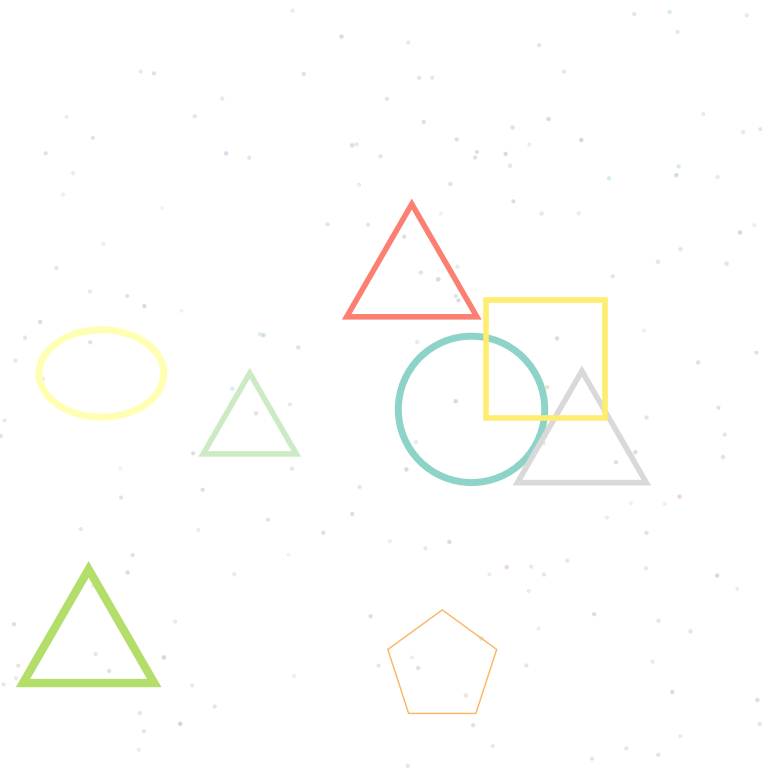[{"shape": "circle", "thickness": 2.5, "radius": 0.48, "center": [0.612, 0.468]}, {"shape": "oval", "thickness": 2.5, "radius": 0.41, "center": [0.132, 0.515]}, {"shape": "triangle", "thickness": 2, "radius": 0.49, "center": [0.535, 0.637]}, {"shape": "pentagon", "thickness": 0.5, "radius": 0.37, "center": [0.574, 0.134]}, {"shape": "triangle", "thickness": 3, "radius": 0.49, "center": [0.115, 0.162]}, {"shape": "triangle", "thickness": 2, "radius": 0.48, "center": [0.756, 0.422]}, {"shape": "triangle", "thickness": 2, "radius": 0.35, "center": [0.324, 0.445]}, {"shape": "square", "thickness": 2, "radius": 0.39, "center": [0.709, 0.534]}]